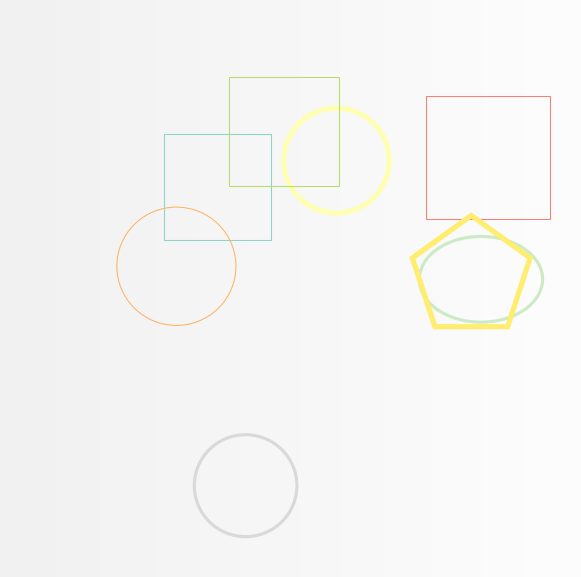[{"shape": "square", "thickness": 0.5, "radius": 0.46, "center": [0.374, 0.675]}, {"shape": "circle", "thickness": 2.5, "radius": 0.45, "center": [0.579, 0.721]}, {"shape": "square", "thickness": 0.5, "radius": 0.53, "center": [0.84, 0.726]}, {"shape": "circle", "thickness": 0.5, "radius": 0.51, "center": [0.303, 0.538]}, {"shape": "square", "thickness": 0.5, "radius": 0.47, "center": [0.489, 0.772]}, {"shape": "circle", "thickness": 1.5, "radius": 0.44, "center": [0.423, 0.158]}, {"shape": "oval", "thickness": 1.5, "radius": 0.53, "center": [0.827, 0.515]}, {"shape": "pentagon", "thickness": 2.5, "radius": 0.53, "center": [0.811, 0.52]}]